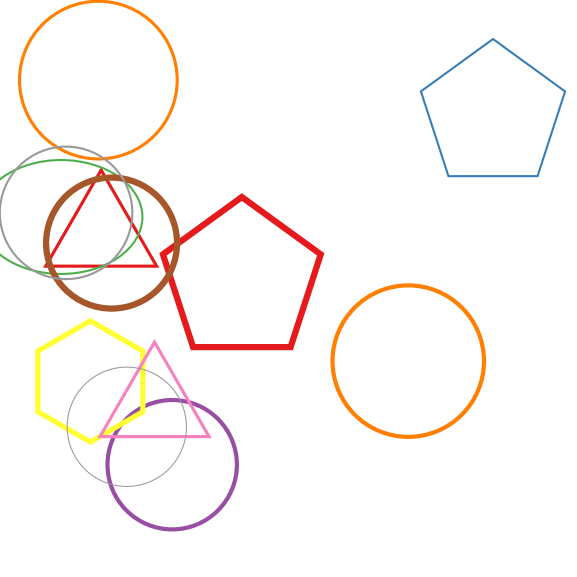[{"shape": "triangle", "thickness": 1.5, "radius": 0.55, "center": [0.175, 0.594]}, {"shape": "pentagon", "thickness": 3, "radius": 0.72, "center": [0.419, 0.514]}, {"shape": "pentagon", "thickness": 1, "radius": 0.66, "center": [0.854, 0.8]}, {"shape": "oval", "thickness": 1, "radius": 0.7, "center": [0.106, 0.623]}, {"shape": "circle", "thickness": 2, "radius": 0.56, "center": [0.298, 0.194]}, {"shape": "circle", "thickness": 2, "radius": 0.66, "center": [0.707, 0.374]}, {"shape": "circle", "thickness": 1.5, "radius": 0.68, "center": [0.17, 0.86]}, {"shape": "hexagon", "thickness": 2.5, "radius": 0.52, "center": [0.156, 0.339]}, {"shape": "circle", "thickness": 3, "radius": 0.57, "center": [0.193, 0.578]}, {"shape": "triangle", "thickness": 1.5, "radius": 0.55, "center": [0.268, 0.298]}, {"shape": "circle", "thickness": 1, "radius": 0.57, "center": [0.114, 0.631]}, {"shape": "circle", "thickness": 0.5, "radius": 0.52, "center": [0.22, 0.26]}]